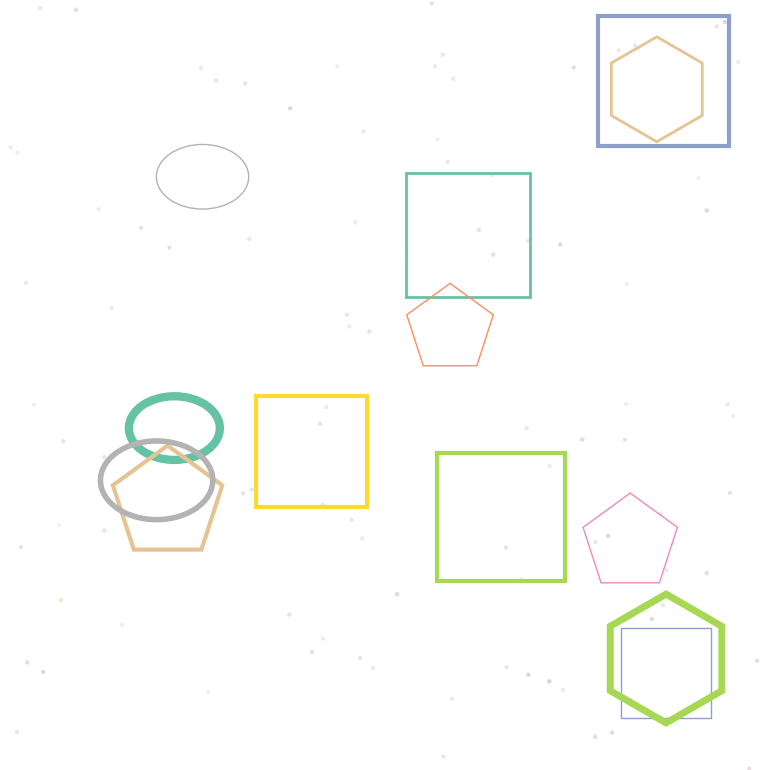[{"shape": "square", "thickness": 1, "radius": 0.4, "center": [0.608, 0.695]}, {"shape": "oval", "thickness": 3, "radius": 0.3, "center": [0.226, 0.444]}, {"shape": "pentagon", "thickness": 0.5, "radius": 0.3, "center": [0.584, 0.573]}, {"shape": "square", "thickness": 0.5, "radius": 0.29, "center": [0.865, 0.126]}, {"shape": "square", "thickness": 1.5, "radius": 0.42, "center": [0.862, 0.895]}, {"shape": "pentagon", "thickness": 0.5, "radius": 0.32, "center": [0.819, 0.295]}, {"shape": "hexagon", "thickness": 2.5, "radius": 0.42, "center": [0.865, 0.145]}, {"shape": "square", "thickness": 1.5, "radius": 0.42, "center": [0.651, 0.328]}, {"shape": "square", "thickness": 1.5, "radius": 0.36, "center": [0.405, 0.414]}, {"shape": "hexagon", "thickness": 1, "radius": 0.34, "center": [0.853, 0.884]}, {"shape": "pentagon", "thickness": 1.5, "radius": 0.37, "center": [0.218, 0.347]}, {"shape": "oval", "thickness": 2, "radius": 0.36, "center": [0.203, 0.376]}, {"shape": "oval", "thickness": 0.5, "radius": 0.3, "center": [0.263, 0.77]}]